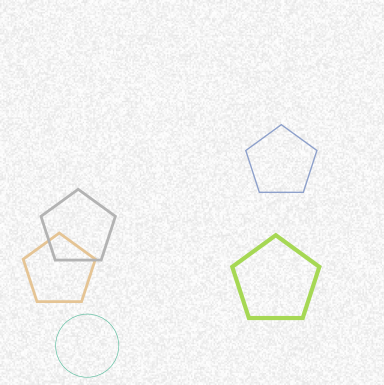[{"shape": "circle", "thickness": 0.5, "radius": 0.41, "center": [0.227, 0.102]}, {"shape": "pentagon", "thickness": 1, "radius": 0.49, "center": [0.731, 0.579]}, {"shape": "pentagon", "thickness": 3, "radius": 0.59, "center": [0.716, 0.27]}, {"shape": "pentagon", "thickness": 2, "radius": 0.49, "center": [0.154, 0.296]}, {"shape": "pentagon", "thickness": 2, "radius": 0.51, "center": [0.203, 0.407]}]